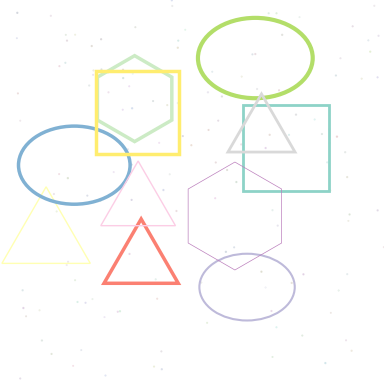[{"shape": "square", "thickness": 2, "radius": 0.56, "center": [0.743, 0.615]}, {"shape": "triangle", "thickness": 1, "radius": 0.66, "center": [0.12, 0.382]}, {"shape": "oval", "thickness": 1.5, "radius": 0.62, "center": [0.642, 0.254]}, {"shape": "triangle", "thickness": 2.5, "radius": 0.56, "center": [0.367, 0.32]}, {"shape": "oval", "thickness": 2.5, "radius": 0.72, "center": [0.193, 0.571]}, {"shape": "oval", "thickness": 3, "radius": 0.75, "center": [0.663, 0.849]}, {"shape": "triangle", "thickness": 1, "radius": 0.56, "center": [0.359, 0.47]}, {"shape": "triangle", "thickness": 2, "radius": 0.5, "center": [0.679, 0.655]}, {"shape": "hexagon", "thickness": 0.5, "radius": 0.7, "center": [0.61, 0.439]}, {"shape": "hexagon", "thickness": 2.5, "radius": 0.56, "center": [0.35, 0.744]}, {"shape": "square", "thickness": 2.5, "radius": 0.54, "center": [0.357, 0.708]}]